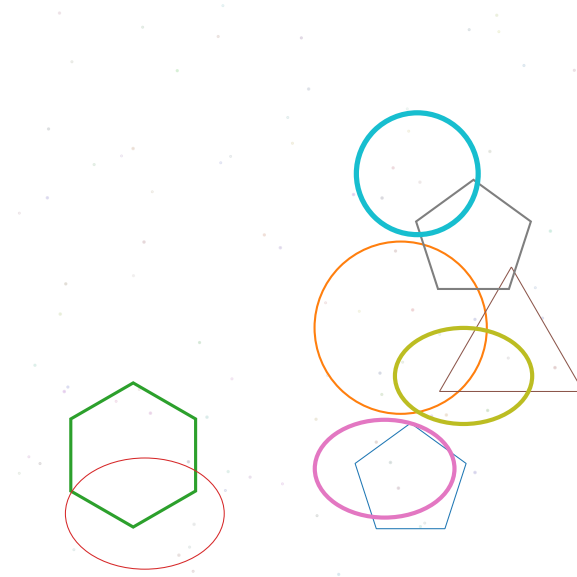[{"shape": "pentagon", "thickness": 0.5, "radius": 0.51, "center": [0.711, 0.165]}, {"shape": "circle", "thickness": 1, "radius": 0.75, "center": [0.694, 0.432]}, {"shape": "hexagon", "thickness": 1.5, "radius": 0.62, "center": [0.231, 0.211]}, {"shape": "oval", "thickness": 0.5, "radius": 0.69, "center": [0.251, 0.11]}, {"shape": "triangle", "thickness": 0.5, "radius": 0.72, "center": [0.886, 0.393]}, {"shape": "oval", "thickness": 2, "radius": 0.6, "center": [0.666, 0.188]}, {"shape": "pentagon", "thickness": 1, "radius": 0.52, "center": [0.82, 0.583]}, {"shape": "oval", "thickness": 2, "radius": 0.59, "center": [0.803, 0.348]}, {"shape": "circle", "thickness": 2.5, "radius": 0.53, "center": [0.723, 0.698]}]